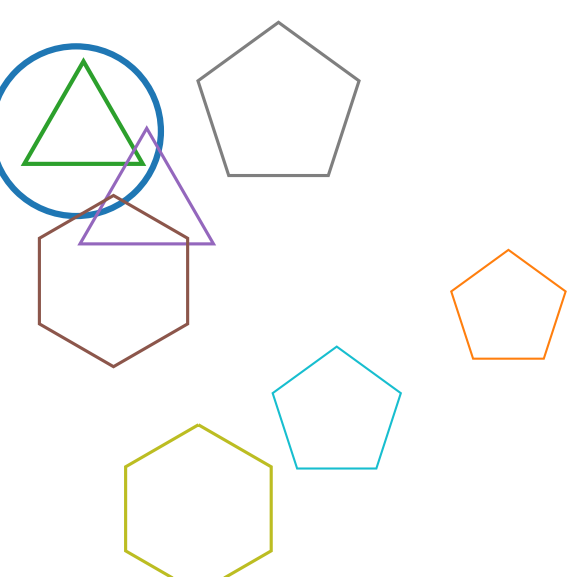[{"shape": "circle", "thickness": 3, "radius": 0.73, "center": [0.132, 0.772]}, {"shape": "pentagon", "thickness": 1, "radius": 0.52, "center": [0.88, 0.462]}, {"shape": "triangle", "thickness": 2, "radius": 0.59, "center": [0.145, 0.775]}, {"shape": "triangle", "thickness": 1.5, "radius": 0.67, "center": [0.254, 0.644]}, {"shape": "hexagon", "thickness": 1.5, "radius": 0.74, "center": [0.197, 0.512]}, {"shape": "pentagon", "thickness": 1.5, "radius": 0.73, "center": [0.482, 0.814]}, {"shape": "hexagon", "thickness": 1.5, "radius": 0.73, "center": [0.344, 0.118]}, {"shape": "pentagon", "thickness": 1, "radius": 0.58, "center": [0.583, 0.282]}]